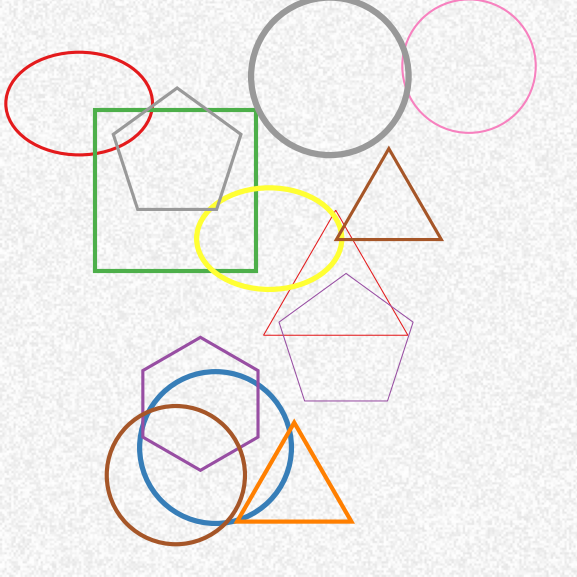[{"shape": "triangle", "thickness": 0.5, "radius": 0.72, "center": [0.581, 0.491]}, {"shape": "oval", "thickness": 1.5, "radius": 0.64, "center": [0.137, 0.82]}, {"shape": "circle", "thickness": 2.5, "radius": 0.66, "center": [0.373, 0.224]}, {"shape": "square", "thickness": 2, "radius": 0.7, "center": [0.303, 0.669]}, {"shape": "pentagon", "thickness": 0.5, "radius": 0.61, "center": [0.599, 0.404]}, {"shape": "hexagon", "thickness": 1.5, "radius": 0.58, "center": [0.347, 0.3]}, {"shape": "triangle", "thickness": 2, "radius": 0.57, "center": [0.509, 0.153]}, {"shape": "oval", "thickness": 2.5, "radius": 0.63, "center": [0.466, 0.586]}, {"shape": "triangle", "thickness": 1.5, "radius": 0.52, "center": [0.673, 0.637]}, {"shape": "circle", "thickness": 2, "radius": 0.6, "center": [0.305, 0.176]}, {"shape": "circle", "thickness": 1, "radius": 0.58, "center": [0.812, 0.885]}, {"shape": "circle", "thickness": 3, "radius": 0.68, "center": [0.571, 0.867]}, {"shape": "pentagon", "thickness": 1.5, "radius": 0.58, "center": [0.307, 0.731]}]